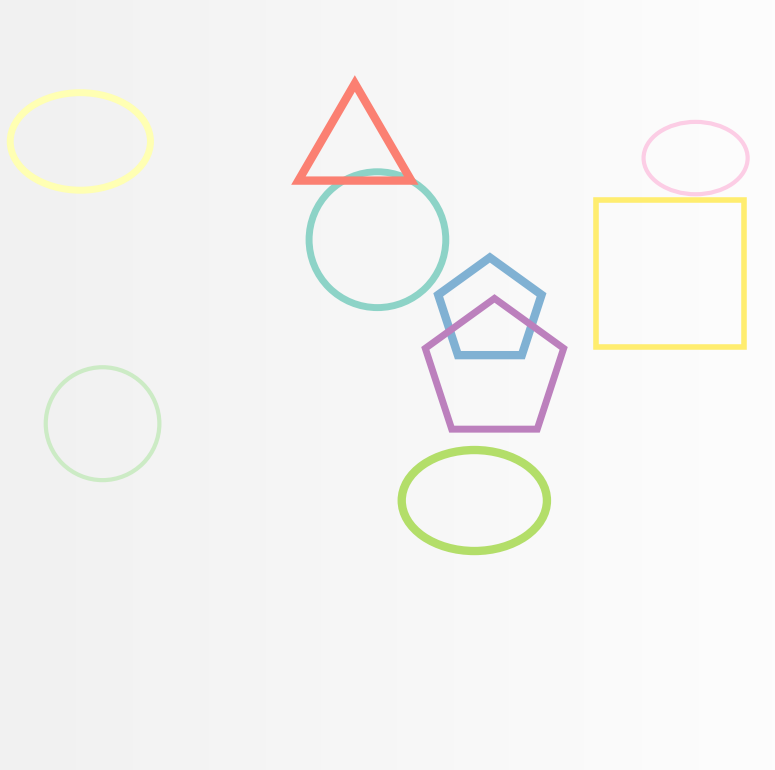[{"shape": "circle", "thickness": 2.5, "radius": 0.44, "center": [0.487, 0.689]}, {"shape": "oval", "thickness": 2.5, "radius": 0.45, "center": [0.104, 0.816]}, {"shape": "triangle", "thickness": 3, "radius": 0.42, "center": [0.458, 0.807]}, {"shape": "pentagon", "thickness": 3, "radius": 0.35, "center": [0.632, 0.595]}, {"shape": "oval", "thickness": 3, "radius": 0.47, "center": [0.612, 0.35]}, {"shape": "oval", "thickness": 1.5, "radius": 0.34, "center": [0.898, 0.795]}, {"shape": "pentagon", "thickness": 2.5, "radius": 0.47, "center": [0.638, 0.519]}, {"shape": "circle", "thickness": 1.5, "radius": 0.37, "center": [0.132, 0.45]}, {"shape": "square", "thickness": 2, "radius": 0.48, "center": [0.864, 0.645]}]